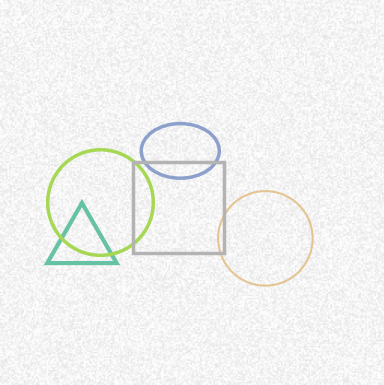[{"shape": "triangle", "thickness": 3, "radius": 0.52, "center": [0.213, 0.369]}, {"shape": "oval", "thickness": 2.5, "radius": 0.51, "center": [0.468, 0.608]}, {"shape": "circle", "thickness": 2.5, "radius": 0.69, "center": [0.261, 0.474]}, {"shape": "circle", "thickness": 1.5, "radius": 0.61, "center": [0.689, 0.381]}, {"shape": "square", "thickness": 2.5, "radius": 0.59, "center": [0.465, 0.461]}]